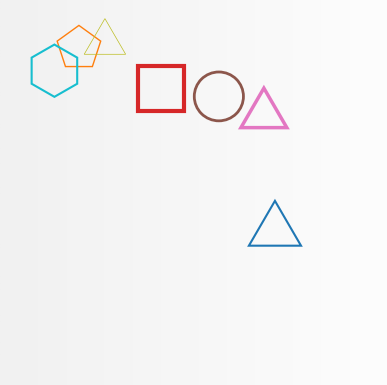[{"shape": "triangle", "thickness": 1.5, "radius": 0.39, "center": [0.71, 0.401]}, {"shape": "pentagon", "thickness": 1, "radius": 0.3, "center": [0.204, 0.875]}, {"shape": "square", "thickness": 3, "radius": 0.29, "center": [0.415, 0.771]}, {"shape": "circle", "thickness": 2, "radius": 0.32, "center": [0.565, 0.75]}, {"shape": "triangle", "thickness": 2.5, "radius": 0.34, "center": [0.681, 0.703]}, {"shape": "triangle", "thickness": 0.5, "radius": 0.31, "center": [0.271, 0.89]}, {"shape": "hexagon", "thickness": 1.5, "radius": 0.34, "center": [0.14, 0.816]}]